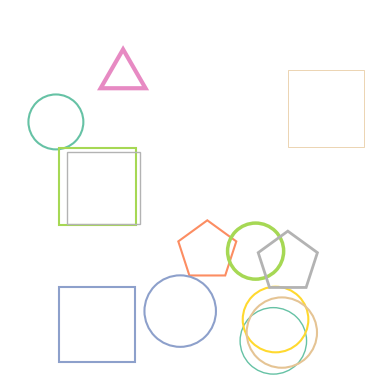[{"shape": "circle", "thickness": 1.5, "radius": 0.36, "center": [0.145, 0.683]}, {"shape": "circle", "thickness": 1, "radius": 0.43, "center": [0.71, 0.115]}, {"shape": "pentagon", "thickness": 1.5, "radius": 0.4, "center": [0.538, 0.349]}, {"shape": "square", "thickness": 1.5, "radius": 0.49, "center": [0.251, 0.157]}, {"shape": "circle", "thickness": 1.5, "radius": 0.46, "center": [0.468, 0.192]}, {"shape": "triangle", "thickness": 3, "radius": 0.34, "center": [0.32, 0.804]}, {"shape": "circle", "thickness": 2.5, "radius": 0.36, "center": [0.664, 0.348]}, {"shape": "square", "thickness": 1.5, "radius": 0.5, "center": [0.252, 0.516]}, {"shape": "circle", "thickness": 1.5, "radius": 0.43, "center": [0.716, 0.17]}, {"shape": "circle", "thickness": 1.5, "radius": 0.46, "center": [0.732, 0.136]}, {"shape": "square", "thickness": 0.5, "radius": 0.5, "center": [0.847, 0.717]}, {"shape": "pentagon", "thickness": 2, "radius": 0.4, "center": [0.748, 0.319]}, {"shape": "square", "thickness": 1, "radius": 0.47, "center": [0.269, 0.511]}]